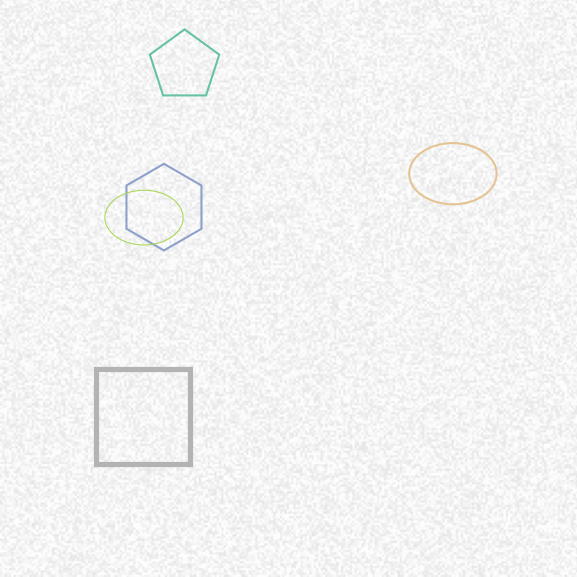[{"shape": "pentagon", "thickness": 1, "radius": 0.32, "center": [0.32, 0.885]}, {"shape": "hexagon", "thickness": 1, "radius": 0.37, "center": [0.284, 0.64]}, {"shape": "oval", "thickness": 0.5, "radius": 0.34, "center": [0.249, 0.622]}, {"shape": "oval", "thickness": 1, "radius": 0.38, "center": [0.784, 0.698]}, {"shape": "square", "thickness": 2.5, "radius": 0.41, "center": [0.247, 0.278]}]